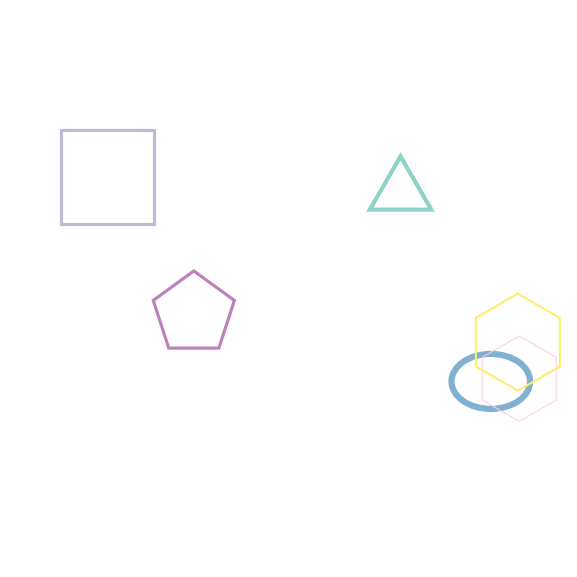[{"shape": "triangle", "thickness": 2, "radius": 0.31, "center": [0.694, 0.667]}, {"shape": "square", "thickness": 1.5, "radius": 0.4, "center": [0.187, 0.693]}, {"shape": "oval", "thickness": 3, "radius": 0.34, "center": [0.85, 0.339]}, {"shape": "hexagon", "thickness": 0.5, "radius": 0.37, "center": [0.899, 0.343]}, {"shape": "pentagon", "thickness": 1.5, "radius": 0.37, "center": [0.336, 0.456]}, {"shape": "hexagon", "thickness": 1, "radius": 0.42, "center": [0.897, 0.407]}]